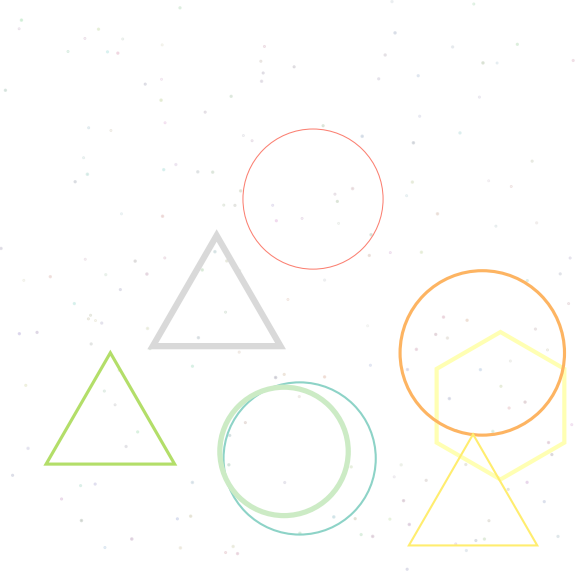[{"shape": "circle", "thickness": 1, "radius": 0.66, "center": [0.519, 0.205]}, {"shape": "hexagon", "thickness": 2, "radius": 0.64, "center": [0.867, 0.297]}, {"shape": "circle", "thickness": 0.5, "radius": 0.61, "center": [0.542, 0.654]}, {"shape": "circle", "thickness": 1.5, "radius": 0.71, "center": [0.835, 0.388]}, {"shape": "triangle", "thickness": 1.5, "radius": 0.64, "center": [0.191, 0.26]}, {"shape": "triangle", "thickness": 3, "radius": 0.64, "center": [0.375, 0.464]}, {"shape": "circle", "thickness": 2.5, "radius": 0.56, "center": [0.492, 0.217]}, {"shape": "triangle", "thickness": 1, "radius": 0.64, "center": [0.819, 0.119]}]